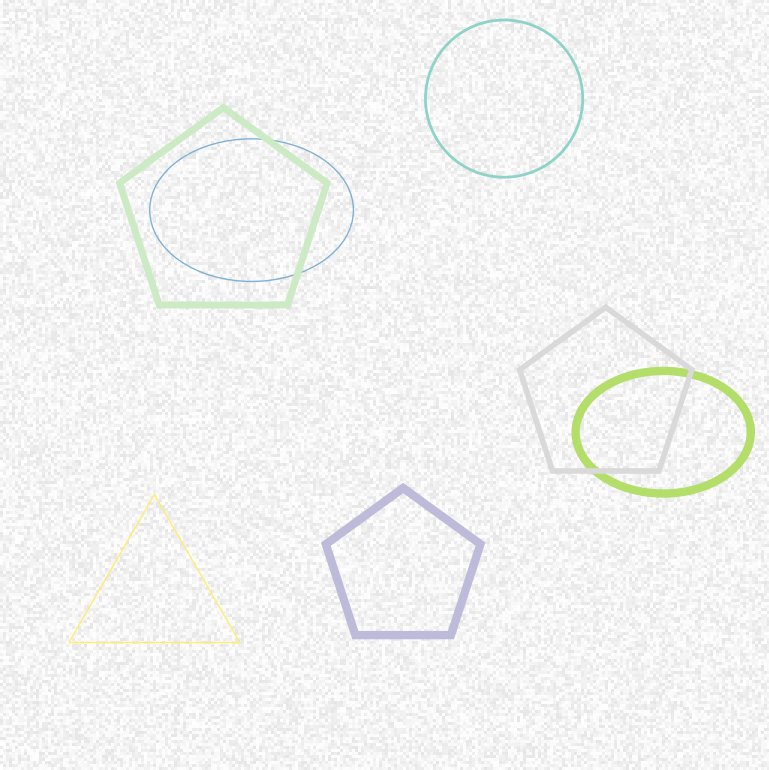[{"shape": "circle", "thickness": 1, "radius": 0.51, "center": [0.655, 0.872]}, {"shape": "pentagon", "thickness": 3, "radius": 0.53, "center": [0.524, 0.261]}, {"shape": "oval", "thickness": 0.5, "radius": 0.66, "center": [0.327, 0.727]}, {"shape": "oval", "thickness": 3, "radius": 0.57, "center": [0.861, 0.439]}, {"shape": "pentagon", "thickness": 2, "radius": 0.59, "center": [0.787, 0.483]}, {"shape": "pentagon", "thickness": 2.5, "radius": 0.71, "center": [0.29, 0.719]}, {"shape": "triangle", "thickness": 0.5, "radius": 0.64, "center": [0.201, 0.23]}]